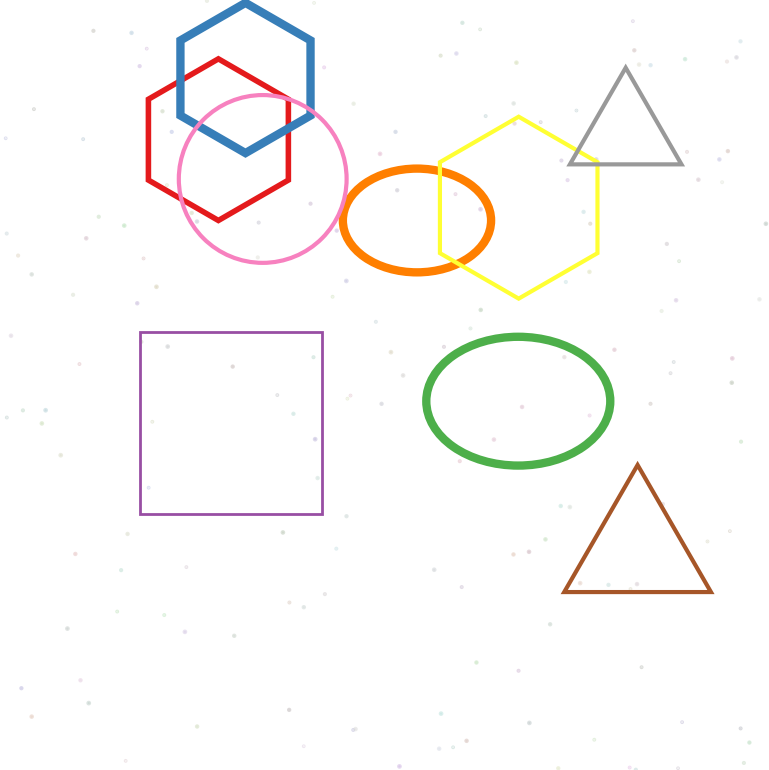[{"shape": "hexagon", "thickness": 2, "radius": 0.52, "center": [0.284, 0.819]}, {"shape": "hexagon", "thickness": 3, "radius": 0.49, "center": [0.319, 0.899]}, {"shape": "oval", "thickness": 3, "radius": 0.6, "center": [0.673, 0.479]}, {"shape": "square", "thickness": 1, "radius": 0.59, "center": [0.3, 0.45]}, {"shape": "oval", "thickness": 3, "radius": 0.48, "center": [0.542, 0.714]}, {"shape": "hexagon", "thickness": 1.5, "radius": 0.59, "center": [0.674, 0.73]}, {"shape": "triangle", "thickness": 1.5, "radius": 0.55, "center": [0.828, 0.286]}, {"shape": "circle", "thickness": 1.5, "radius": 0.54, "center": [0.341, 0.768]}, {"shape": "triangle", "thickness": 1.5, "radius": 0.42, "center": [0.813, 0.828]}]